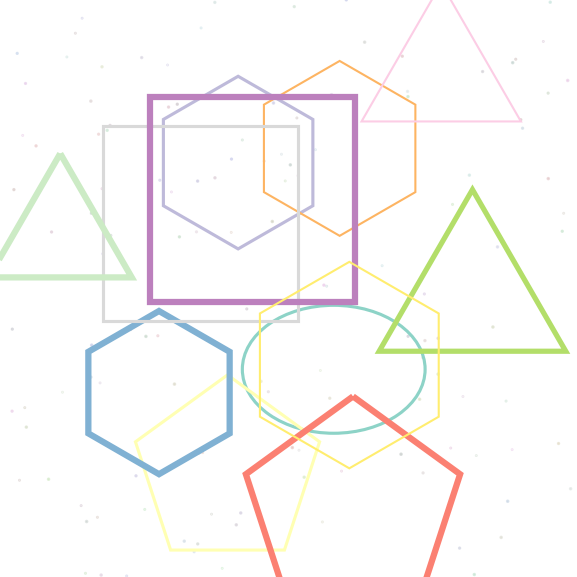[{"shape": "oval", "thickness": 1.5, "radius": 0.79, "center": [0.578, 0.36]}, {"shape": "pentagon", "thickness": 1.5, "radius": 0.84, "center": [0.394, 0.182]}, {"shape": "hexagon", "thickness": 1.5, "radius": 0.75, "center": [0.412, 0.718]}, {"shape": "pentagon", "thickness": 3, "radius": 0.98, "center": [0.611, 0.118]}, {"shape": "hexagon", "thickness": 3, "radius": 0.71, "center": [0.275, 0.319]}, {"shape": "hexagon", "thickness": 1, "radius": 0.76, "center": [0.588, 0.742]}, {"shape": "triangle", "thickness": 2.5, "radius": 0.93, "center": [0.818, 0.484]}, {"shape": "triangle", "thickness": 1, "radius": 0.8, "center": [0.764, 0.868]}, {"shape": "square", "thickness": 1.5, "radius": 0.84, "center": [0.348, 0.611]}, {"shape": "square", "thickness": 3, "radius": 0.89, "center": [0.438, 0.654]}, {"shape": "triangle", "thickness": 3, "radius": 0.71, "center": [0.104, 0.59]}, {"shape": "hexagon", "thickness": 1, "radius": 0.89, "center": [0.605, 0.367]}]